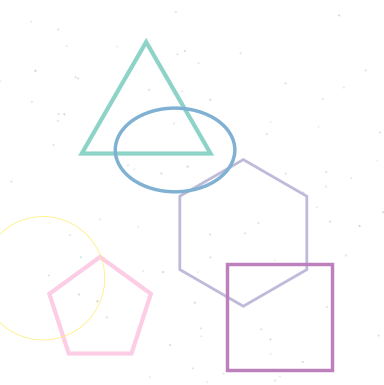[{"shape": "triangle", "thickness": 3, "radius": 0.97, "center": [0.38, 0.698]}, {"shape": "hexagon", "thickness": 2, "radius": 0.95, "center": [0.632, 0.395]}, {"shape": "oval", "thickness": 2.5, "radius": 0.78, "center": [0.455, 0.611]}, {"shape": "pentagon", "thickness": 3, "radius": 0.69, "center": [0.26, 0.194]}, {"shape": "square", "thickness": 2.5, "radius": 0.69, "center": [0.726, 0.177]}, {"shape": "circle", "thickness": 0.5, "radius": 0.8, "center": [0.112, 0.277]}]